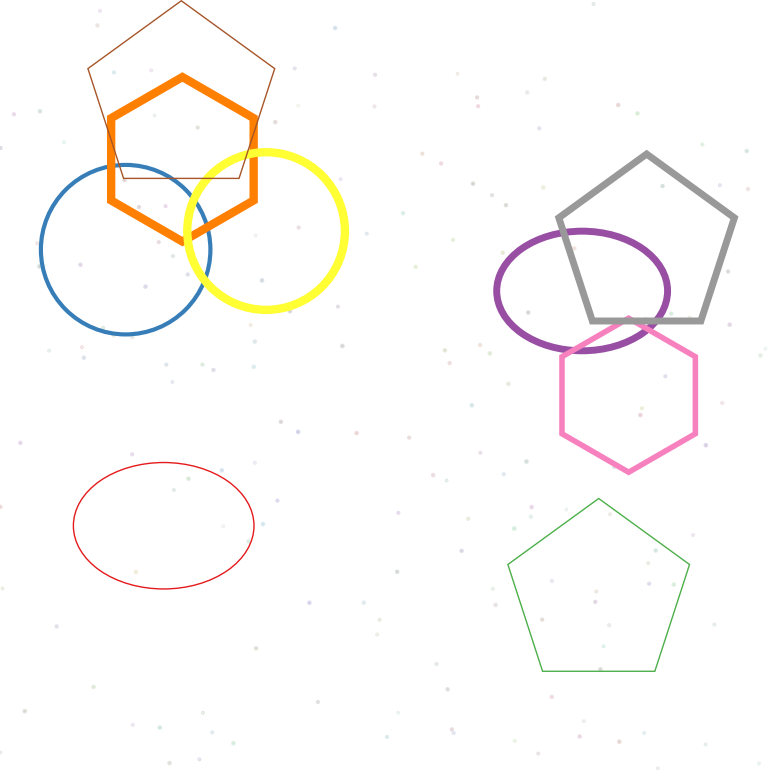[{"shape": "oval", "thickness": 0.5, "radius": 0.59, "center": [0.213, 0.317]}, {"shape": "circle", "thickness": 1.5, "radius": 0.55, "center": [0.163, 0.676]}, {"shape": "pentagon", "thickness": 0.5, "radius": 0.62, "center": [0.778, 0.229]}, {"shape": "oval", "thickness": 2.5, "radius": 0.55, "center": [0.756, 0.622]}, {"shape": "hexagon", "thickness": 3, "radius": 0.53, "center": [0.237, 0.793]}, {"shape": "circle", "thickness": 3, "radius": 0.51, "center": [0.346, 0.7]}, {"shape": "pentagon", "thickness": 0.5, "radius": 0.64, "center": [0.235, 0.871]}, {"shape": "hexagon", "thickness": 2, "radius": 0.5, "center": [0.816, 0.487]}, {"shape": "pentagon", "thickness": 2.5, "radius": 0.6, "center": [0.84, 0.68]}]